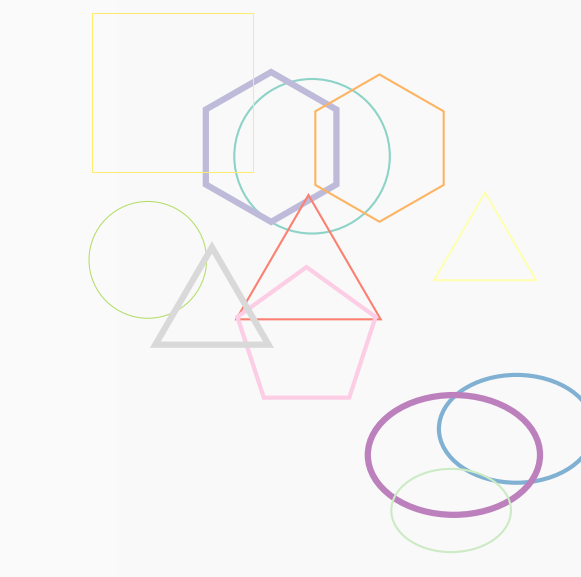[{"shape": "circle", "thickness": 1, "radius": 0.67, "center": [0.537, 0.729]}, {"shape": "triangle", "thickness": 1, "radius": 0.51, "center": [0.835, 0.565]}, {"shape": "hexagon", "thickness": 3, "radius": 0.65, "center": [0.466, 0.745]}, {"shape": "triangle", "thickness": 1, "radius": 0.72, "center": [0.531, 0.518]}, {"shape": "oval", "thickness": 2, "radius": 0.67, "center": [0.888, 0.257]}, {"shape": "hexagon", "thickness": 1, "radius": 0.64, "center": [0.653, 0.743]}, {"shape": "circle", "thickness": 0.5, "radius": 0.51, "center": [0.254, 0.549]}, {"shape": "pentagon", "thickness": 2, "radius": 0.62, "center": [0.527, 0.412]}, {"shape": "triangle", "thickness": 3, "radius": 0.56, "center": [0.365, 0.459]}, {"shape": "oval", "thickness": 3, "radius": 0.74, "center": [0.781, 0.211]}, {"shape": "oval", "thickness": 1, "radius": 0.51, "center": [0.776, 0.115]}, {"shape": "square", "thickness": 0.5, "radius": 0.69, "center": [0.297, 0.839]}]